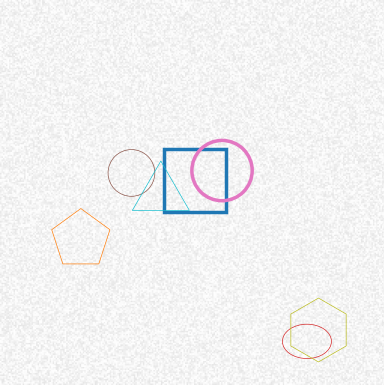[{"shape": "square", "thickness": 2.5, "radius": 0.41, "center": [0.507, 0.531]}, {"shape": "pentagon", "thickness": 0.5, "radius": 0.4, "center": [0.21, 0.379]}, {"shape": "oval", "thickness": 0.5, "radius": 0.32, "center": [0.797, 0.113]}, {"shape": "circle", "thickness": 0.5, "radius": 0.3, "center": [0.341, 0.551]}, {"shape": "circle", "thickness": 2.5, "radius": 0.39, "center": [0.577, 0.557]}, {"shape": "hexagon", "thickness": 0.5, "radius": 0.41, "center": [0.827, 0.143]}, {"shape": "triangle", "thickness": 0.5, "radius": 0.43, "center": [0.418, 0.496]}]